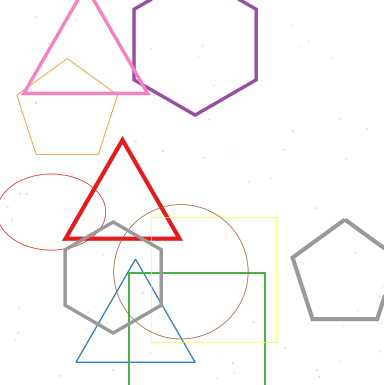[{"shape": "oval", "thickness": 0.5, "radius": 0.71, "center": [0.133, 0.449]}, {"shape": "triangle", "thickness": 3, "radius": 0.85, "center": [0.318, 0.465]}, {"shape": "triangle", "thickness": 1, "radius": 0.89, "center": [0.352, 0.148]}, {"shape": "square", "thickness": 1.5, "radius": 0.89, "center": [0.512, 0.113]}, {"shape": "hexagon", "thickness": 2.5, "radius": 0.92, "center": [0.507, 0.884]}, {"shape": "pentagon", "thickness": 0.5, "radius": 0.69, "center": [0.175, 0.71]}, {"shape": "square", "thickness": 0.5, "radius": 0.81, "center": [0.554, 0.275]}, {"shape": "circle", "thickness": 0.5, "radius": 0.87, "center": [0.47, 0.294]}, {"shape": "triangle", "thickness": 2.5, "radius": 0.93, "center": [0.223, 0.85]}, {"shape": "pentagon", "thickness": 3, "radius": 0.71, "center": [0.896, 0.287]}, {"shape": "hexagon", "thickness": 2.5, "radius": 0.72, "center": [0.294, 0.279]}]